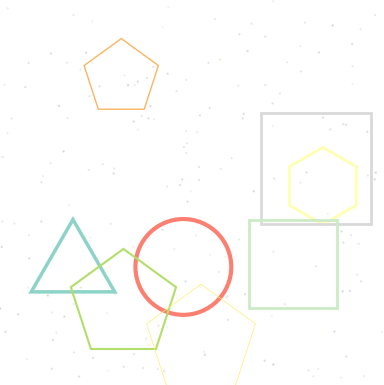[{"shape": "triangle", "thickness": 2.5, "radius": 0.63, "center": [0.19, 0.305]}, {"shape": "hexagon", "thickness": 2, "radius": 0.5, "center": [0.839, 0.517]}, {"shape": "circle", "thickness": 3, "radius": 0.62, "center": [0.476, 0.307]}, {"shape": "pentagon", "thickness": 1, "radius": 0.51, "center": [0.315, 0.798]}, {"shape": "pentagon", "thickness": 1.5, "radius": 0.72, "center": [0.321, 0.21]}, {"shape": "square", "thickness": 2, "radius": 0.72, "center": [0.82, 0.562]}, {"shape": "square", "thickness": 2, "radius": 0.57, "center": [0.762, 0.314]}, {"shape": "pentagon", "thickness": 0.5, "radius": 0.74, "center": [0.522, 0.113]}]